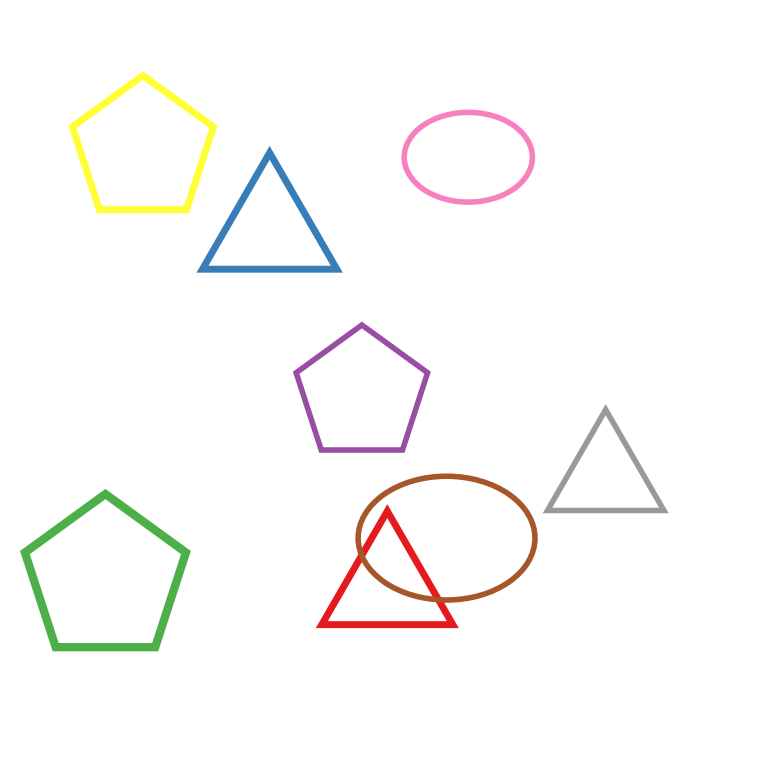[{"shape": "triangle", "thickness": 2.5, "radius": 0.49, "center": [0.503, 0.238]}, {"shape": "triangle", "thickness": 2.5, "radius": 0.5, "center": [0.35, 0.701]}, {"shape": "pentagon", "thickness": 3, "radius": 0.55, "center": [0.137, 0.248]}, {"shape": "pentagon", "thickness": 2, "radius": 0.45, "center": [0.47, 0.488]}, {"shape": "pentagon", "thickness": 2.5, "radius": 0.48, "center": [0.186, 0.806]}, {"shape": "oval", "thickness": 2, "radius": 0.57, "center": [0.58, 0.301]}, {"shape": "oval", "thickness": 2, "radius": 0.42, "center": [0.608, 0.796]}, {"shape": "triangle", "thickness": 2, "radius": 0.44, "center": [0.787, 0.381]}]